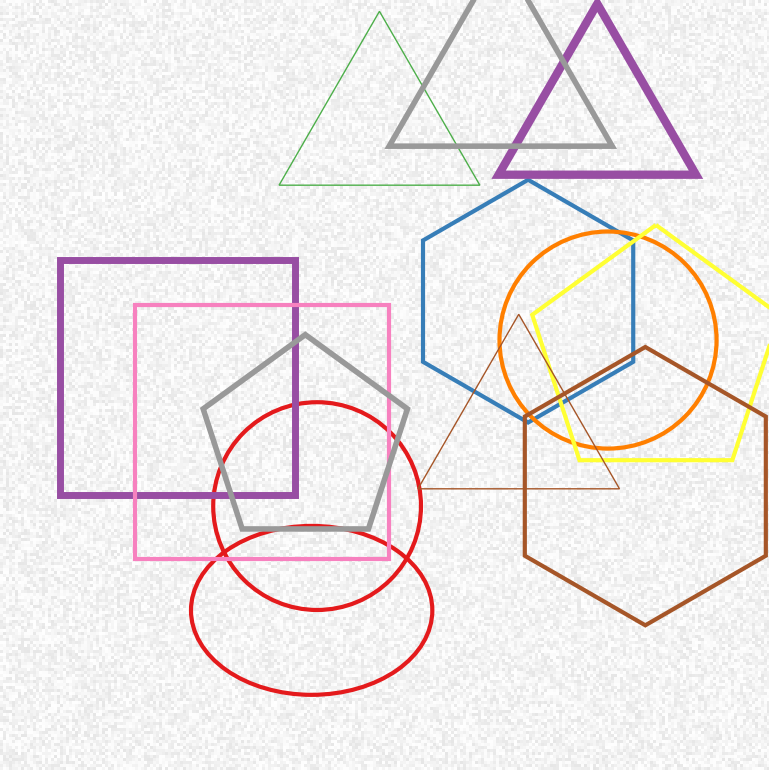[{"shape": "circle", "thickness": 1.5, "radius": 0.67, "center": [0.412, 0.343]}, {"shape": "oval", "thickness": 1.5, "radius": 0.78, "center": [0.405, 0.207]}, {"shape": "hexagon", "thickness": 1.5, "radius": 0.79, "center": [0.686, 0.609]}, {"shape": "triangle", "thickness": 0.5, "radius": 0.75, "center": [0.493, 0.835]}, {"shape": "square", "thickness": 2.5, "radius": 0.76, "center": [0.231, 0.51]}, {"shape": "triangle", "thickness": 3, "radius": 0.74, "center": [0.776, 0.847]}, {"shape": "circle", "thickness": 1.5, "radius": 0.7, "center": [0.79, 0.558]}, {"shape": "pentagon", "thickness": 1.5, "radius": 0.84, "center": [0.852, 0.539]}, {"shape": "triangle", "thickness": 0.5, "radius": 0.76, "center": [0.674, 0.441]}, {"shape": "hexagon", "thickness": 1.5, "radius": 0.9, "center": [0.838, 0.369]}, {"shape": "square", "thickness": 1.5, "radius": 0.83, "center": [0.34, 0.439]}, {"shape": "pentagon", "thickness": 2, "radius": 0.7, "center": [0.397, 0.426]}, {"shape": "triangle", "thickness": 2, "radius": 0.84, "center": [0.65, 0.894]}]